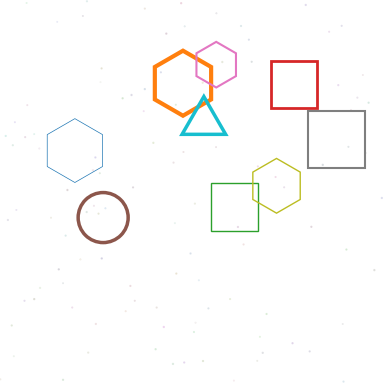[{"shape": "hexagon", "thickness": 0.5, "radius": 0.41, "center": [0.194, 0.609]}, {"shape": "hexagon", "thickness": 3, "radius": 0.42, "center": [0.475, 0.784]}, {"shape": "square", "thickness": 1, "radius": 0.31, "center": [0.608, 0.462]}, {"shape": "square", "thickness": 2, "radius": 0.3, "center": [0.764, 0.781]}, {"shape": "circle", "thickness": 2.5, "radius": 0.32, "center": [0.268, 0.435]}, {"shape": "hexagon", "thickness": 1.5, "radius": 0.3, "center": [0.562, 0.832]}, {"shape": "square", "thickness": 1.5, "radius": 0.37, "center": [0.874, 0.637]}, {"shape": "hexagon", "thickness": 1, "radius": 0.36, "center": [0.718, 0.517]}, {"shape": "triangle", "thickness": 2.5, "radius": 0.33, "center": [0.53, 0.684]}]